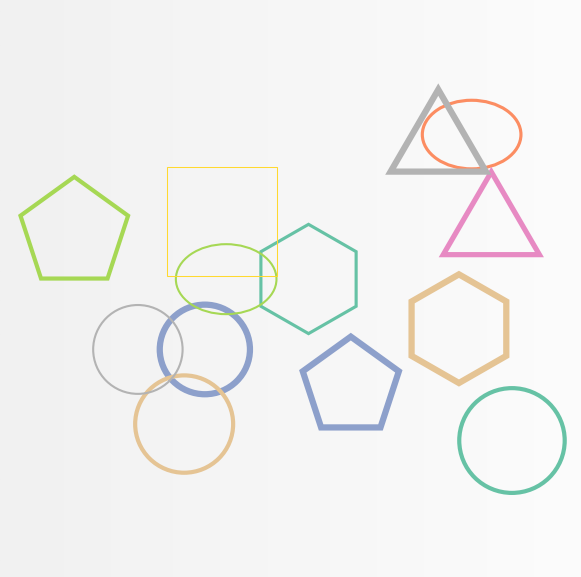[{"shape": "hexagon", "thickness": 1.5, "radius": 0.47, "center": [0.531, 0.516]}, {"shape": "circle", "thickness": 2, "radius": 0.45, "center": [0.881, 0.236]}, {"shape": "oval", "thickness": 1.5, "radius": 0.42, "center": [0.811, 0.766]}, {"shape": "circle", "thickness": 3, "radius": 0.39, "center": [0.352, 0.394]}, {"shape": "pentagon", "thickness": 3, "radius": 0.43, "center": [0.604, 0.329]}, {"shape": "triangle", "thickness": 2.5, "radius": 0.48, "center": [0.845, 0.606]}, {"shape": "pentagon", "thickness": 2, "radius": 0.49, "center": [0.128, 0.596]}, {"shape": "oval", "thickness": 1, "radius": 0.43, "center": [0.389, 0.516]}, {"shape": "square", "thickness": 0.5, "radius": 0.47, "center": [0.382, 0.616]}, {"shape": "hexagon", "thickness": 3, "radius": 0.47, "center": [0.79, 0.43]}, {"shape": "circle", "thickness": 2, "radius": 0.42, "center": [0.317, 0.265]}, {"shape": "triangle", "thickness": 3, "radius": 0.47, "center": [0.754, 0.749]}, {"shape": "circle", "thickness": 1, "radius": 0.38, "center": [0.237, 0.394]}]